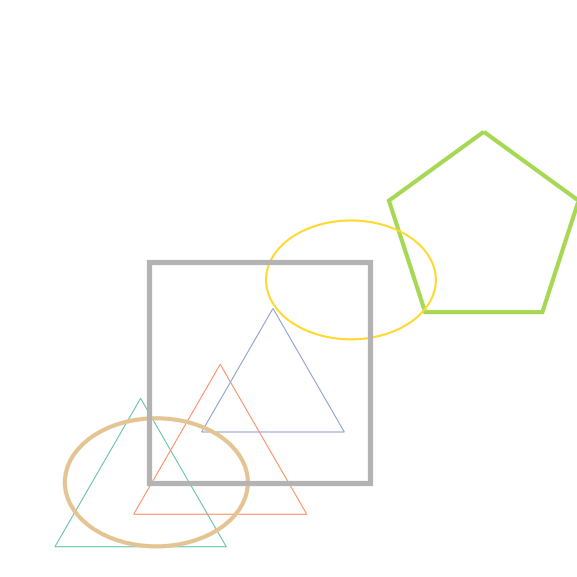[{"shape": "triangle", "thickness": 0.5, "radius": 0.86, "center": [0.243, 0.138]}, {"shape": "triangle", "thickness": 0.5, "radius": 0.87, "center": [0.381, 0.195]}, {"shape": "triangle", "thickness": 0.5, "radius": 0.71, "center": [0.473, 0.322]}, {"shape": "pentagon", "thickness": 2, "radius": 0.86, "center": [0.838, 0.598]}, {"shape": "oval", "thickness": 1, "radius": 0.74, "center": [0.608, 0.514]}, {"shape": "oval", "thickness": 2, "radius": 0.79, "center": [0.271, 0.164]}, {"shape": "square", "thickness": 2.5, "radius": 0.96, "center": [0.449, 0.353]}]